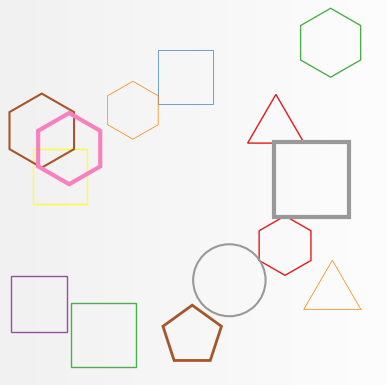[{"shape": "triangle", "thickness": 1, "radius": 0.42, "center": [0.712, 0.67]}, {"shape": "hexagon", "thickness": 1, "radius": 0.39, "center": [0.736, 0.362]}, {"shape": "square", "thickness": 0.5, "radius": 0.35, "center": [0.479, 0.8]}, {"shape": "hexagon", "thickness": 1, "radius": 0.45, "center": [0.853, 0.889]}, {"shape": "square", "thickness": 1, "radius": 0.42, "center": [0.268, 0.129]}, {"shape": "square", "thickness": 1, "radius": 0.36, "center": [0.101, 0.211]}, {"shape": "hexagon", "thickness": 0.5, "radius": 0.38, "center": [0.343, 0.714]}, {"shape": "triangle", "thickness": 0.5, "radius": 0.43, "center": [0.858, 0.239]}, {"shape": "square", "thickness": 1, "radius": 0.35, "center": [0.155, 0.542]}, {"shape": "pentagon", "thickness": 2, "radius": 0.4, "center": [0.496, 0.128]}, {"shape": "hexagon", "thickness": 1.5, "radius": 0.48, "center": [0.108, 0.661]}, {"shape": "hexagon", "thickness": 3, "radius": 0.46, "center": [0.179, 0.614]}, {"shape": "circle", "thickness": 1.5, "radius": 0.47, "center": [0.592, 0.272]}, {"shape": "square", "thickness": 3, "radius": 0.49, "center": [0.804, 0.533]}]